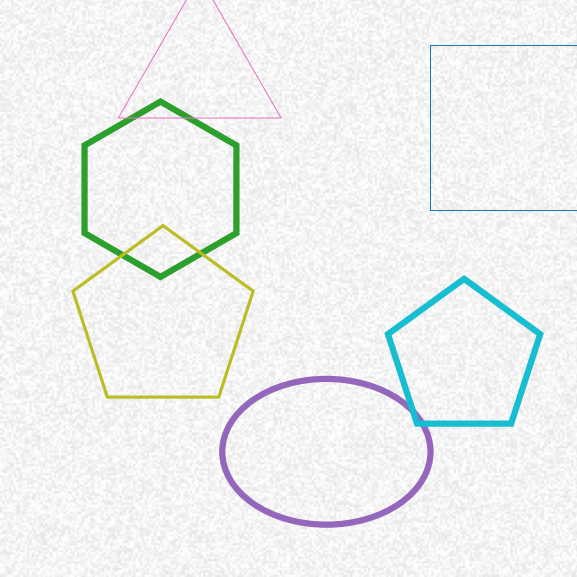[{"shape": "square", "thickness": 0.5, "radius": 0.71, "center": [0.887, 0.778]}, {"shape": "hexagon", "thickness": 3, "radius": 0.76, "center": [0.278, 0.671]}, {"shape": "oval", "thickness": 3, "radius": 0.9, "center": [0.565, 0.217]}, {"shape": "triangle", "thickness": 0.5, "radius": 0.81, "center": [0.346, 0.876]}, {"shape": "pentagon", "thickness": 1.5, "radius": 0.82, "center": [0.282, 0.444]}, {"shape": "pentagon", "thickness": 3, "radius": 0.69, "center": [0.804, 0.378]}]